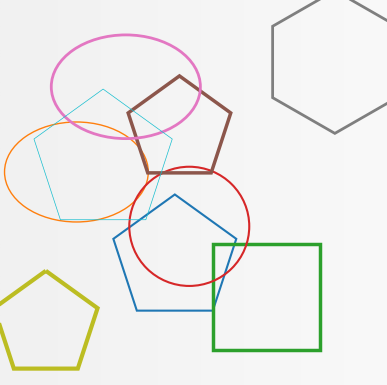[{"shape": "pentagon", "thickness": 1.5, "radius": 0.83, "center": [0.451, 0.328]}, {"shape": "oval", "thickness": 1, "radius": 0.93, "center": [0.197, 0.553]}, {"shape": "square", "thickness": 2.5, "radius": 0.69, "center": [0.688, 0.228]}, {"shape": "circle", "thickness": 1.5, "radius": 0.77, "center": [0.488, 0.412]}, {"shape": "pentagon", "thickness": 2.5, "radius": 0.7, "center": [0.463, 0.664]}, {"shape": "oval", "thickness": 2, "radius": 0.96, "center": [0.325, 0.775]}, {"shape": "hexagon", "thickness": 2, "radius": 0.93, "center": [0.864, 0.839]}, {"shape": "pentagon", "thickness": 3, "radius": 0.7, "center": [0.118, 0.156]}, {"shape": "pentagon", "thickness": 0.5, "radius": 0.94, "center": [0.266, 0.581]}]